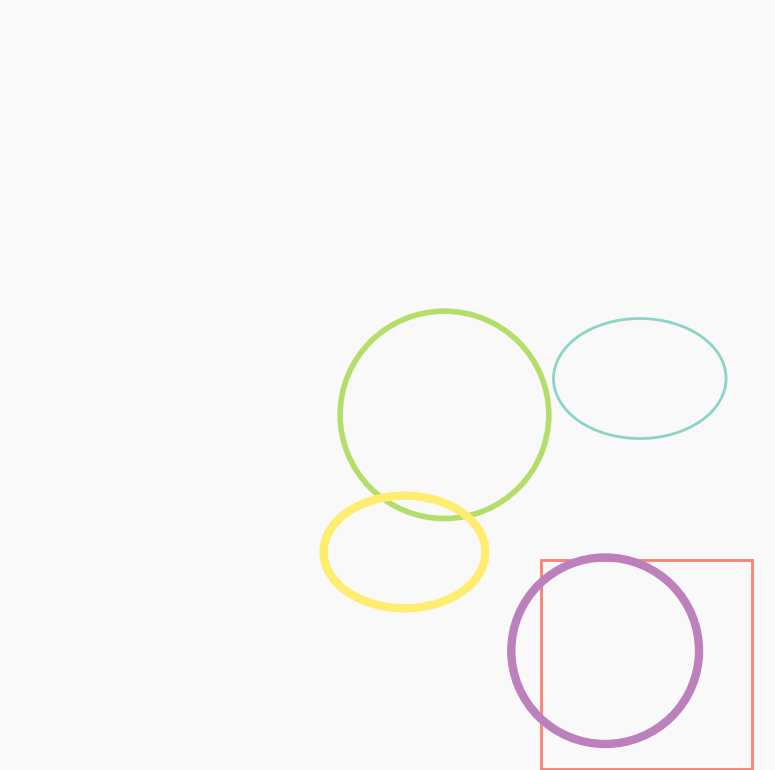[{"shape": "oval", "thickness": 1, "radius": 0.56, "center": [0.826, 0.508]}, {"shape": "square", "thickness": 1, "radius": 0.68, "center": [0.834, 0.137]}, {"shape": "circle", "thickness": 2, "radius": 0.67, "center": [0.573, 0.461]}, {"shape": "circle", "thickness": 3, "radius": 0.61, "center": [0.781, 0.155]}, {"shape": "oval", "thickness": 3, "radius": 0.52, "center": [0.522, 0.283]}]